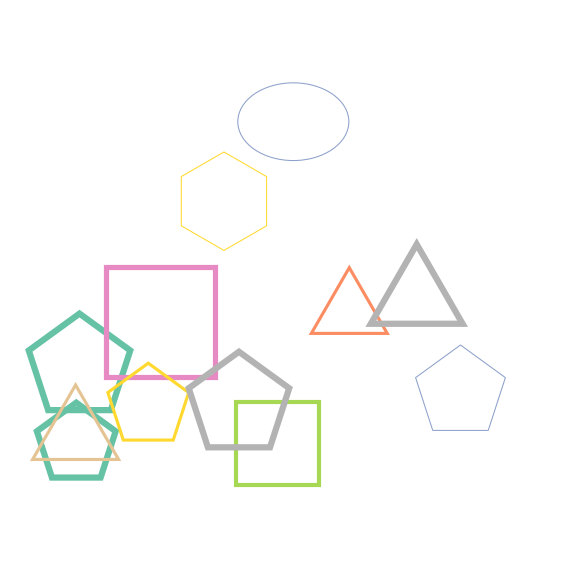[{"shape": "pentagon", "thickness": 3, "radius": 0.36, "center": [0.132, 0.23]}, {"shape": "pentagon", "thickness": 3, "radius": 0.46, "center": [0.138, 0.364]}, {"shape": "triangle", "thickness": 1.5, "radius": 0.38, "center": [0.605, 0.46]}, {"shape": "oval", "thickness": 0.5, "radius": 0.48, "center": [0.508, 0.788]}, {"shape": "pentagon", "thickness": 0.5, "radius": 0.41, "center": [0.797, 0.32]}, {"shape": "square", "thickness": 2.5, "radius": 0.47, "center": [0.278, 0.441]}, {"shape": "square", "thickness": 2, "radius": 0.36, "center": [0.481, 0.231]}, {"shape": "pentagon", "thickness": 1.5, "radius": 0.37, "center": [0.257, 0.297]}, {"shape": "hexagon", "thickness": 0.5, "radius": 0.43, "center": [0.388, 0.651]}, {"shape": "triangle", "thickness": 1.5, "radius": 0.43, "center": [0.131, 0.247]}, {"shape": "pentagon", "thickness": 3, "radius": 0.46, "center": [0.414, 0.299]}, {"shape": "triangle", "thickness": 3, "radius": 0.46, "center": [0.722, 0.484]}]